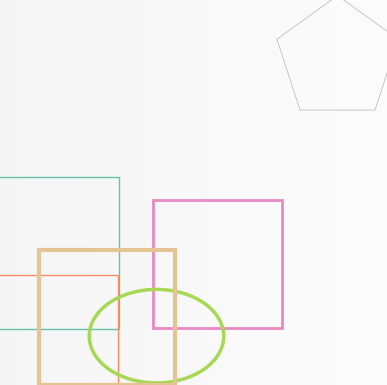[{"shape": "square", "thickness": 1, "radius": 0.98, "center": [0.109, 0.343]}, {"shape": "square", "thickness": 1, "radius": 0.87, "center": [0.13, 0.111]}, {"shape": "square", "thickness": 2, "radius": 0.83, "center": [0.561, 0.315]}, {"shape": "oval", "thickness": 2.5, "radius": 0.87, "center": [0.404, 0.127]}, {"shape": "square", "thickness": 3, "radius": 0.88, "center": [0.276, 0.175]}, {"shape": "pentagon", "thickness": 0.5, "radius": 0.82, "center": [0.871, 0.847]}]